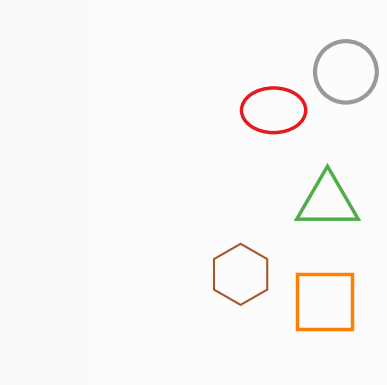[{"shape": "oval", "thickness": 2.5, "radius": 0.41, "center": [0.706, 0.714]}, {"shape": "triangle", "thickness": 2.5, "radius": 0.46, "center": [0.845, 0.477]}, {"shape": "square", "thickness": 2.5, "radius": 0.36, "center": [0.838, 0.217]}, {"shape": "hexagon", "thickness": 1.5, "radius": 0.4, "center": [0.621, 0.287]}, {"shape": "circle", "thickness": 3, "radius": 0.4, "center": [0.893, 0.813]}]